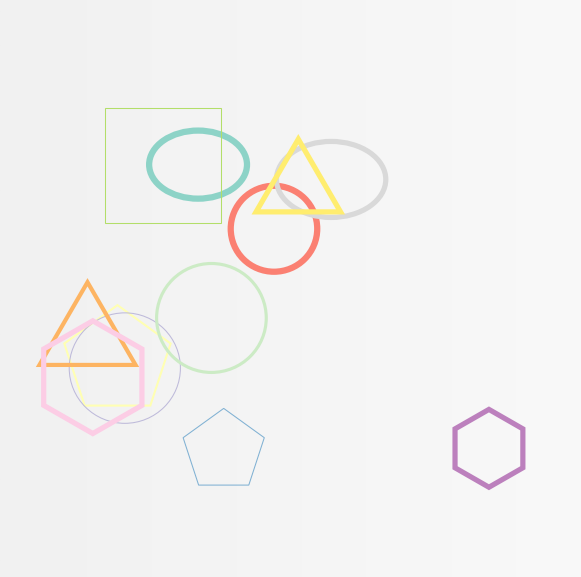[{"shape": "oval", "thickness": 3, "radius": 0.42, "center": [0.341, 0.714]}, {"shape": "pentagon", "thickness": 1, "radius": 0.48, "center": [0.202, 0.375]}, {"shape": "circle", "thickness": 0.5, "radius": 0.48, "center": [0.215, 0.362]}, {"shape": "circle", "thickness": 3, "radius": 0.37, "center": [0.471, 0.603]}, {"shape": "pentagon", "thickness": 0.5, "radius": 0.37, "center": [0.385, 0.219]}, {"shape": "triangle", "thickness": 2, "radius": 0.48, "center": [0.151, 0.415]}, {"shape": "square", "thickness": 0.5, "radius": 0.5, "center": [0.28, 0.713]}, {"shape": "hexagon", "thickness": 2.5, "radius": 0.49, "center": [0.16, 0.346]}, {"shape": "oval", "thickness": 2.5, "radius": 0.47, "center": [0.57, 0.688]}, {"shape": "hexagon", "thickness": 2.5, "radius": 0.34, "center": [0.841, 0.223]}, {"shape": "circle", "thickness": 1.5, "radius": 0.47, "center": [0.364, 0.449]}, {"shape": "triangle", "thickness": 2.5, "radius": 0.42, "center": [0.513, 0.674]}]